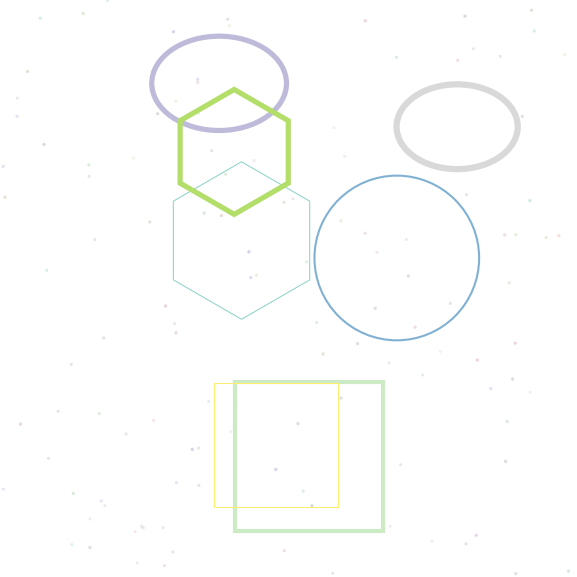[{"shape": "hexagon", "thickness": 0.5, "radius": 0.68, "center": [0.418, 0.583]}, {"shape": "oval", "thickness": 2.5, "radius": 0.58, "center": [0.379, 0.855]}, {"shape": "circle", "thickness": 1, "radius": 0.71, "center": [0.687, 0.552]}, {"shape": "hexagon", "thickness": 2.5, "radius": 0.54, "center": [0.406, 0.736]}, {"shape": "oval", "thickness": 3, "radius": 0.52, "center": [0.792, 0.78]}, {"shape": "square", "thickness": 2, "radius": 0.64, "center": [0.535, 0.209]}, {"shape": "square", "thickness": 0.5, "radius": 0.54, "center": [0.478, 0.228]}]